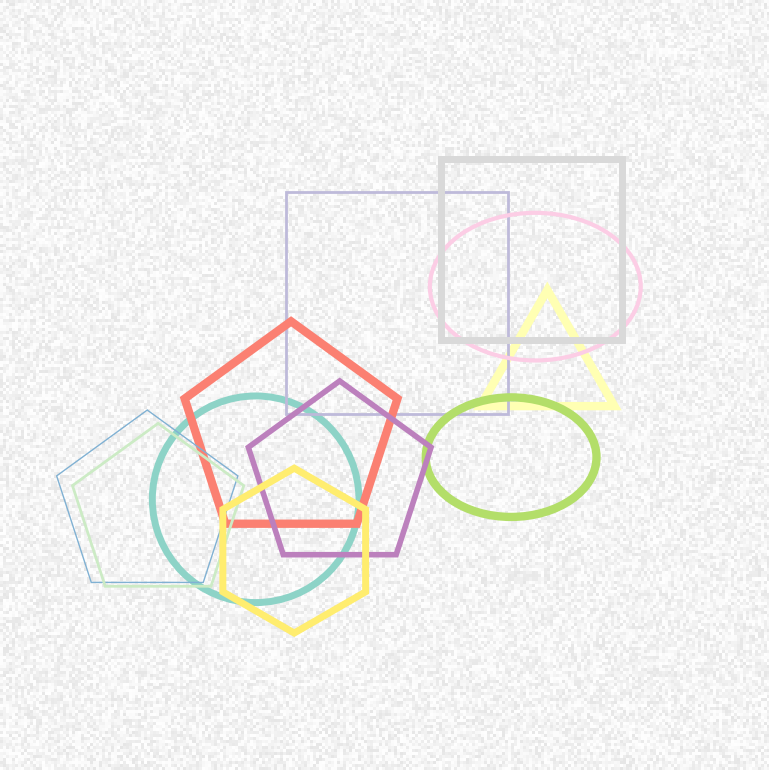[{"shape": "circle", "thickness": 2.5, "radius": 0.67, "center": [0.332, 0.352]}, {"shape": "triangle", "thickness": 3, "radius": 0.5, "center": [0.711, 0.523]}, {"shape": "square", "thickness": 1, "radius": 0.72, "center": [0.515, 0.607]}, {"shape": "pentagon", "thickness": 3, "radius": 0.73, "center": [0.378, 0.437]}, {"shape": "pentagon", "thickness": 0.5, "radius": 0.62, "center": [0.191, 0.344]}, {"shape": "oval", "thickness": 3, "radius": 0.55, "center": [0.664, 0.406]}, {"shape": "oval", "thickness": 1.5, "radius": 0.68, "center": [0.695, 0.628]}, {"shape": "square", "thickness": 2.5, "radius": 0.59, "center": [0.69, 0.676]}, {"shape": "pentagon", "thickness": 2, "radius": 0.62, "center": [0.441, 0.381]}, {"shape": "pentagon", "thickness": 1, "radius": 0.58, "center": [0.205, 0.333]}, {"shape": "hexagon", "thickness": 2.5, "radius": 0.54, "center": [0.382, 0.285]}]